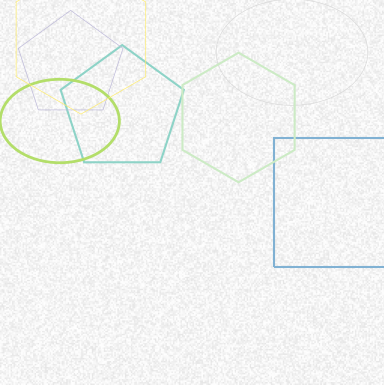[{"shape": "pentagon", "thickness": 1.5, "radius": 0.84, "center": [0.317, 0.715]}, {"shape": "pentagon", "thickness": 0.5, "radius": 0.71, "center": [0.184, 0.83]}, {"shape": "square", "thickness": 1.5, "radius": 0.84, "center": [0.88, 0.474]}, {"shape": "oval", "thickness": 2, "radius": 0.77, "center": [0.155, 0.686]}, {"shape": "oval", "thickness": 0.5, "radius": 0.98, "center": [0.758, 0.864]}, {"shape": "hexagon", "thickness": 1.5, "radius": 0.84, "center": [0.62, 0.695]}, {"shape": "hexagon", "thickness": 0.5, "radius": 0.97, "center": [0.21, 0.898]}]